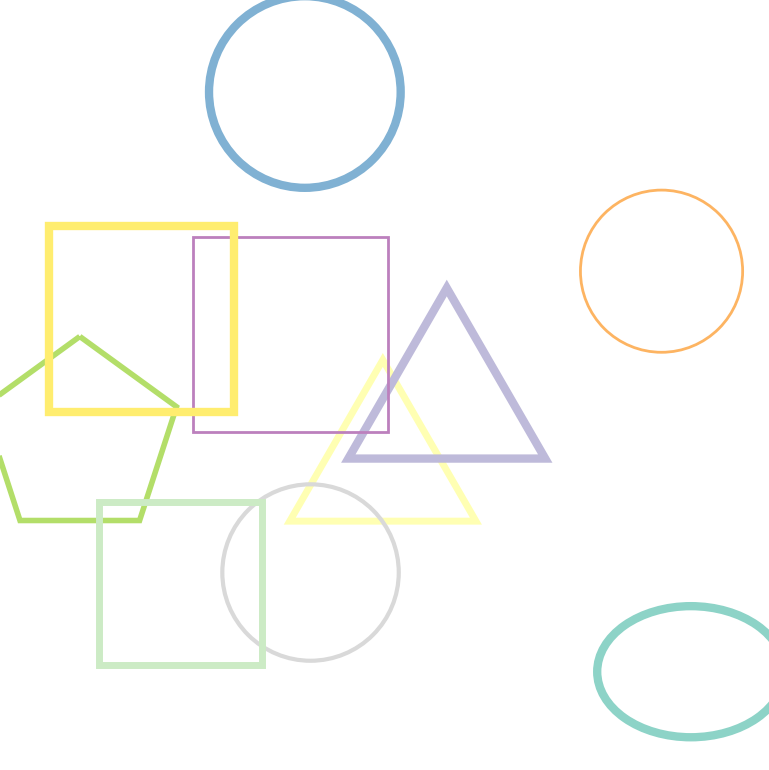[{"shape": "oval", "thickness": 3, "radius": 0.61, "center": [0.897, 0.128]}, {"shape": "triangle", "thickness": 2.5, "radius": 0.7, "center": [0.497, 0.393]}, {"shape": "triangle", "thickness": 3, "radius": 0.74, "center": [0.58, 0.478]}, {"shape": "circle", "thickness": 3, "radius": 0.62, "center": [0.396, 0.881]}, {"shape": "circle", "thickness": 1, "radius": 0.53, "center": [0.859, 0.648]}, {"shape": "pentagon", "thickness": 2, "radius": 0.66, "center": [0.104, 0.431]}, {"shape": "circle", "thickness": 1.5, "radius": 0.57, "center": [0.403, 0.256]}, {"shape": "square", "thickness": 1, "radius": 0.63, "center": [0.377, 0.566]}, {"shape": "square", "thickness": 2.5, "radius": 0.53, "center": [0.234, 0.243]}, {"shape": "square", "thickness": 3, "radius": 0.6, "center": [0.184, 0.585]}]